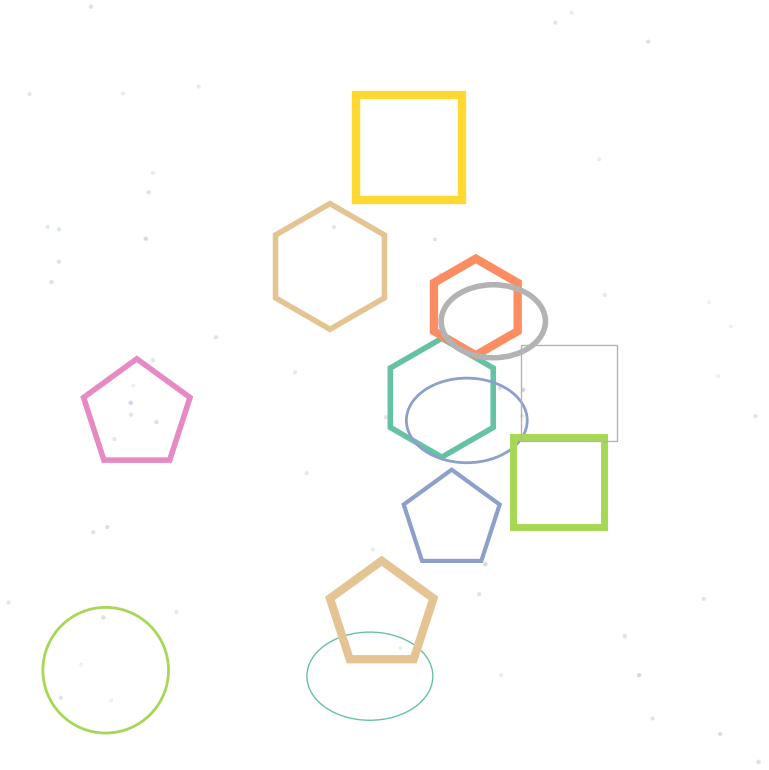[{"shape": "hexagon", "thickness": 2, "radius": 0.39, "center": [0.574, 0.483]}, {"shape": "oval", "thickness": 0.5, "radius": 0.41, "center": [0.48, 0.122]}, {"shape": "hexagon", "thickness": 3, "radius": 0.31, "center": [0.618, 0.601]}, {"shape": "oval", "thickness": 1, "radius": 0.39, "center": [0.606, 0.454]}, {"shape": "pentagon", "thickness": 1.5, "radius": 0.33, "center": [0.587, 0.325]}, {"shape": "pentagon", "thickness": 2, "radius": 0.36, "center": [0.178, 0.461]}, {"shape": "circle", "thickness": 1, "radius": 0.41, "center": [0.137, 0.13]}, {"shape": "square", "thickness": 2.5, "radius": 0.29, "center": [0.725, 0.374]}, {"shape": "square", "thickness": 3, "radius": 0.34, "center": [0.531, 0.808]}, {"shape": "hexagon", "thickness": 2, "radius": 0.41, "center": [0.429, 0.654]}, {"shape": "pentagon", "thickness": 3, "radius": 0.35, "center": [0.496, 0.201]}, {"shape": "oval", "thickness": 2, "radius": 0.34, "center": [0.641, 0.583]}, {"shape": "square", "thickness": 0.5, "radius": 0.31, "center": [0.739, 0.489]}]